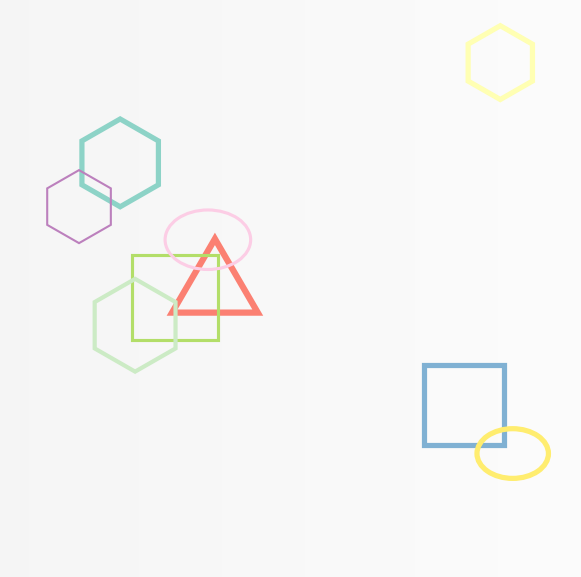[{"shape": "hexagon", "thickness": 2.5, "radius": 0.38, "center": [0.207, 0.717]}, {"shape": "hexagon", "thickness": 2.5, "radius": 0.32, "center": [0.861, 0.891]}, {"shape": "triangle", "thickness": 3, "radius": 0.43, "center": [0.37, 0.5]}, {"shape": "square", "thickness": 2.5, "radius": 0.34, "center": [0.799, 0.298]}, {"shape": "square", "thickness": 1.5, "radius": 0.37, "center": [0.302, 0.485]}, {"shape": "oval", "thickness": 1.5, "radius": 0.37, "center": [0.358, 0.584]}, {"shape": "hexagon", "thickness": 1, "radius": 0.32, "center": [0.136, 0.641]}, {"shape": "hexagon", "thickness": 2, "radius": 0.4, "center": [0.232, 0.436]}, {"shape": "oval", "thickness": 2.5, "radius": 0.31, "center": [0.882, 0.214]}]